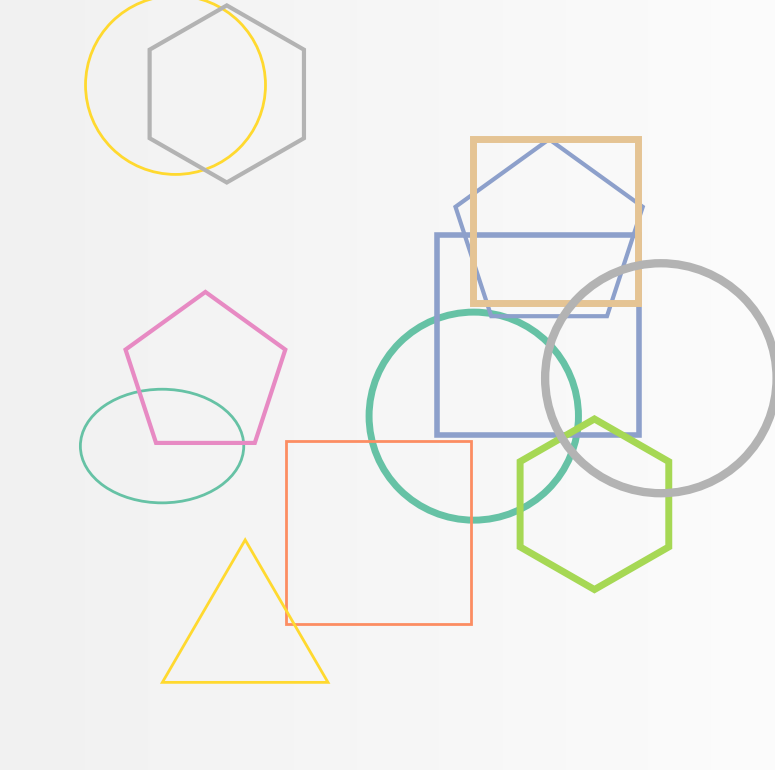[{"shape": "circle", "thickness": 2.5, "radius": 0.68, "center": [0.611, 0.46]}, {"shape": "oval", "thickness": 1, "radius": 0.53, "center": [0.209, 0.421]}, {"shape": "square", "thickness": 1, "radius": 0.6, "center": [0.488, 0.308]}, {"shape": "square", "thickness": 2, "radius": 0.65, "center": [0.694, 0.565]}, {"shape": "pentagon", "thickness": 1.5, "radius": 0.64, "center": [0.709, 0.692]}, {"shape": "pentagon", "thickness": 1.5, "radius": 0.54, "center": [0.265, 0.512]}, {"shape": "hexagon", "thickness": 2.5, "radius": 0.55, "center": [0.767, 0.345]}, {"shape": "triangle", "thickness": 1, "radius": 0.62, "center": [0.316, 0.175]}, {"shape": "circle", "thickness": 1, "radius": 0.58, "center": [0.226, 0.89]}, {"shape": "square", "thickness": 2.5, "radius": 0.53, "center": [0.716, 0.713]}, {"shape": "hexagon", "thickness": 1.5, "radius": 0.57, "center": [0.293, 0.878]}, {"shape": "circle", "thickness": 3, "radius": 0.75, "center": [0.853, 0.509]}]